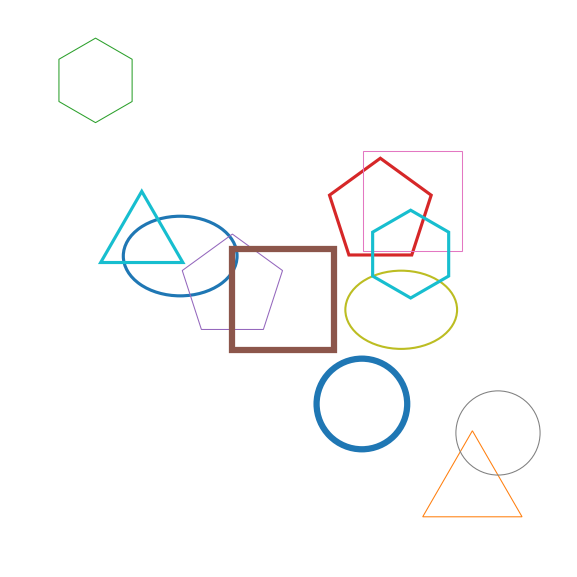[{"shape": "circle", "thickness": 3, "radius": 0.39, "center": [0.627, 0.3]}, {"shape": "oval", "thickness": 1.5, "radius": 0.49, "center": [0.312, 0.556]}, {"shape": "triangle", "thickness": 0.5, "radius": 0.5, "center": [0.818, 0.154]}, {"shape": "hexagon", "thickness": 0.5, "radius": 0.37, "center": [0.165, 0.86]}, {"shape": "pentagon", "thickness": 1.5, "radius": 0.46, "center": [0.659, 0.633]}, {"shape": "pentagon", "thickness": 0.5, "radius": 0.46, "center": [0.402, 0.502]}, {"shape": "square", "thickness": 3, "radius": 0.44, "center": [0.49, 0.481]}, {"shape": "square", "thickness": 0.5, "radius": 0.43, "center": [0.714, 0.652]}, {"shape": "circle", "thickness": 0.5, "radius": 0.36, "center": [0.862, 0.249]}, {"shape": "oval", "thickness": 1, "radius": 0.48, "center": [0.695, 0.463]}, {"shape": "triangle", "thickness": 1.5, "radius": 0.41, "center": [0.245, 0.586]}, {"shape": "hexagon", "thickness": 1.5, "radius": 0.38, "center": [0.711, 0.559]}]